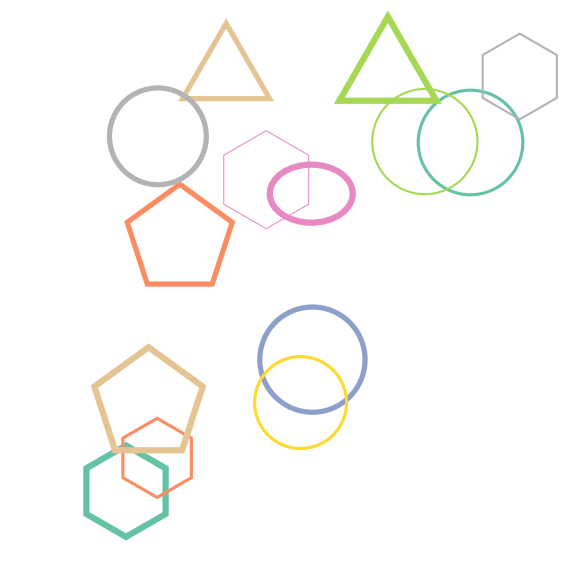[{"shape": "circle", "thickness": 1.5, "radius": 0.45, "center": [0.815, 0.752]}, {"shape": "hexagon", "thickness": 3, "radius": 0.4, "center": [0.218, 0.149]}, {"shape": "pentagon", "thickness": 2.5, "radius": 0.48, "center": [0.311, 0.585]}, {"shape": "hexagon", "thickness": 1.5, "radius": 0.34, "center": [0.272, 0.206]}, {"shape": "circle", "thickness": 2.5, "radius": 0.46, "center": [0.541, 0.376]}, {"shape": "oval", "thickness": 3, "radius": 0.36, "center": [0.539, 0.664]}, {"shape": "hexagon", "thickness": 0.5, "radius": 0.42, "center": [0.461, 0.688]}, {"shape": "circle", "thickness": 1, "radius": 0.46, "center": [0.736, 0.754]}, {"shape": "triangle", "thickness": 3, "radius": 0.49, "center": [0.672, 0.873]}, {"shape": "circle", "thickness": 1.5, "radius": 0.4, "center": [0.52, 0.302]}, {"shape": "pentagon", "thickness": 3, "radius": 0.49, "center": [0.257, 0.299]}, {"shape": "triangle", "thickness": 2.5, "radius": 0.43, "center": [0.392, 0.872]}, {"shape": "circle", "thickness": 2.5, "radius": 0.42, "center": [0.273, 0.763]}, {"shape": "hexagon", "thickness": 1, "radius": 0.37, "center": [0.9, 0.867]}]